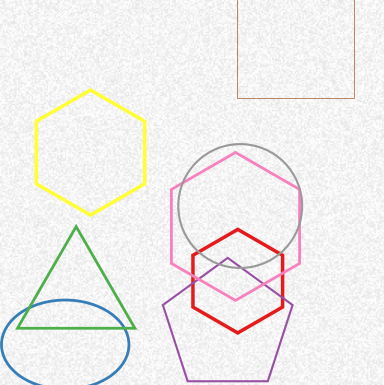[{"shape": "hexagon", "thickness": 2.5, "radius": 0.67, "center": [0.618, 0.27]}, {"shape": "oval", "thickness": 2, "radius": 0.83, "center": [0.169, 0.105]}, {"shape": "triangle", "thickness": 2, "radius": 0.88, "center": [0.198, 0.235]}, {"shape": "pentagon", "thickness": 1.5, "radius": 0.89, "center": [0.591, 0.153]}, {"shape": "hexagon", "thickness": 2.5, "radius": 0.81, "center": [0.235, 0.604]}, {"shape": "square", "thickness": 0.5, "radius": 0.76, "center": [0.767, 0.897]}, {"shape": "hexagon", "thickness": 2, "radius": 0.96, "center": [0.612, 0.412]}, {"shape": "circle", "thickness": 1.5, "radius": 0.8, "center": [0.624, 0.465]}]